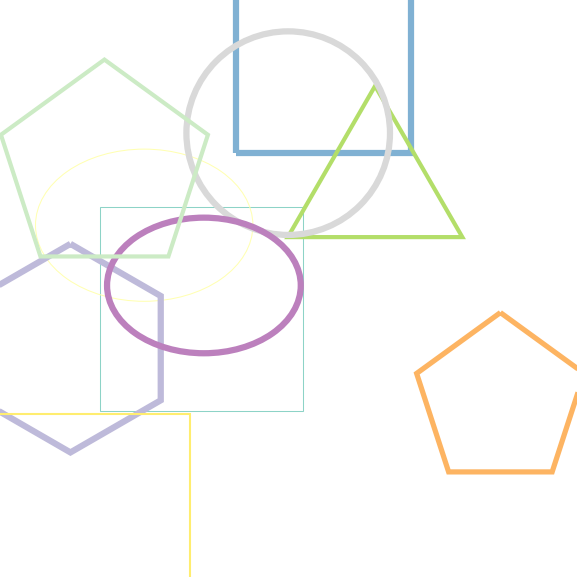[{"shape": "square", "thickness": 0.5, "radius": 0.88, "center": [0.348, 0.464]}, {"shape": "oval", "thickness": 0.5, "radius": 0.94, "center": [0.25, 0.609]}, {"shape": "hexagon", "thickness": 3, "radius": 0.9, "center": [0.122, 0.396]}, {"shape": "square", "thickness": 3, "radius": 0.76, "center": [0.56, 0.886]}, {"shape": "pentagon", "thickness": 2.5, "radius": 0.76, "center": [0.866, 0.305]}, {"shape": "triangle", "thickness": 2, "radius": 0.87, "center": [0.649, 0.676]}, {"shape": "circle", "thickness": 3, "radius": 0.88, "center": [0.499, 0.769]}, {"shape": "oval", "thickness": 3, "radius": 0.84, "center": [0.353, 0.505]}, {"shape": "pentagon", "thickness": 2, "radius": 0.94, "center": [0.181, 0.707]}, {"shape": "square", "thickness": 1, "radius": 0.88, "center": [0.153, 0.107]}]